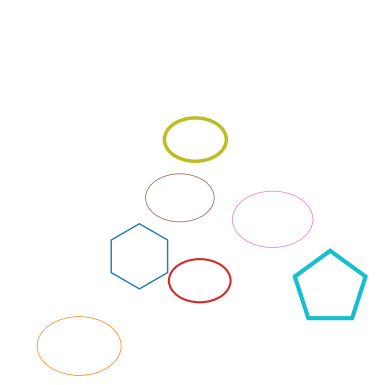[{"shape": "hexagon", "thickness": 1, "radius": 0.42, "center": [0.362, 0.334]}, {"shape": "oval", "thickness": 0.5, "radius": 0.55, "center": [0.206, 0.101]}, {"shape": "oval", "thickness": 1.5, "radius": 0.4, "center": [0.519, 0.271]}, {"shape": "oval", "thickness": 0.5, "radius": 0.45, "center": [0.467, 0.486]}, {"shape": "oval", "thickness": 0.5, "radius": 0.52, "center": [0.708, 0.43]}, {"shape": "oval", "thickness": 2.5, "radius": 0.4, "center": [0.507, 0.637]}, {"shape": "pentagon", "thickness": 3, "radius": 0.48, "center": [0.858, 0.252]}]